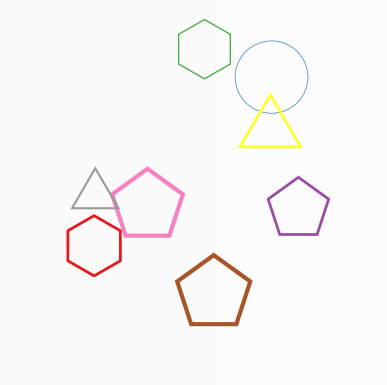[{"shape": "hexagon", "thickness": 2, "radius": 0.39, "center": [0.243, 0.362]}, {"shape": "circle", "thickness": 0.5, "radius": 0.47, "center": [0.701, 0.8]}, {"shape": "hexagon", "thickness": 1, "radius": 0.39, "center": [0.528, 0.872]}, {"shape": "pentagon", "thickness": 2, "radius": 0.41, "center": [0.77, 0.457]}, {"shape": "triangle", "thickness": 2, "radius": 0.45, "center": [0.698, 0.664]}, {"shape": "pentagon", "thickness": 3, "radius": 0.5, "center": [0.552, 0.238]}, {"shape": "pentagon", "thickness": 3, "radius": 0.48, "center": [0.381, 0.466]}, {"shape": "triangle", "thickness": 1.5, "radius": 0.35, "center": [0.246, 0.494]}]